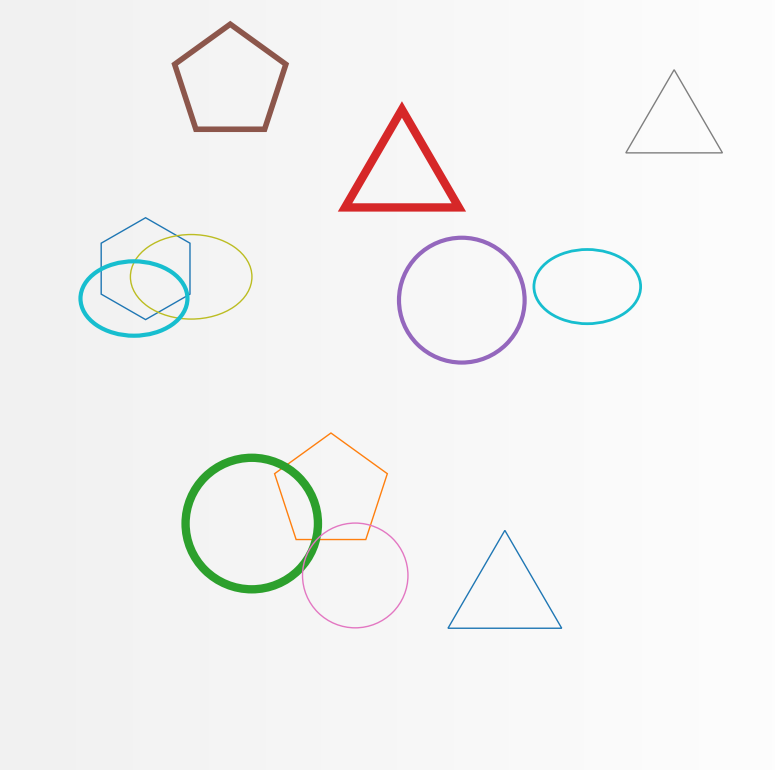[{"shape": "hexagon", "thickness": 0.5, "radius": 0.33, "center": [0.188, 0.651]}, {"shape": "triangle", "thickness": 0.5, "radius": 0.42, "center": [0.651, 0.226]}, {"shape": "pentagon", "thickness": 0.5, "radius": 0.38, "center": [0.427, 0.361]}, {"shape": "circle", "thickness": 3, "radius": 0.43, "center": [0.325, 0.32]}, {"shape": "triangle", "thickness": 3, "radius": 0.42, "center": [0.519, 0.773]}, {"shape": "circle", "thickness": 1.5, "radius": 0.41, "center": [0.596, 0.61]}, {"shape": "pentagon", "thickness": 2, "radius": 0.38, "center": [0.297, 0.893]}, {"shape": "circle", "thickness": 0.5, "radius": 0.34, "center": [0.458, 0.253]}, {"shape": "triangle", "thickness": 0.5, "radius": 0.36, "center": [0.87, 0.837]}, {"shape": "oval", "thickness": 0.5, "radius": 0.39, "center": [0.247, 0.641]}, {"shape": "oval", "thickness": 1, "radius": 0.34, "center": [0.758, 0.628]}, {"shape": "oval", "thickness": 1.5, "radius": 0.35, "center": [0.173, 0.612]}]